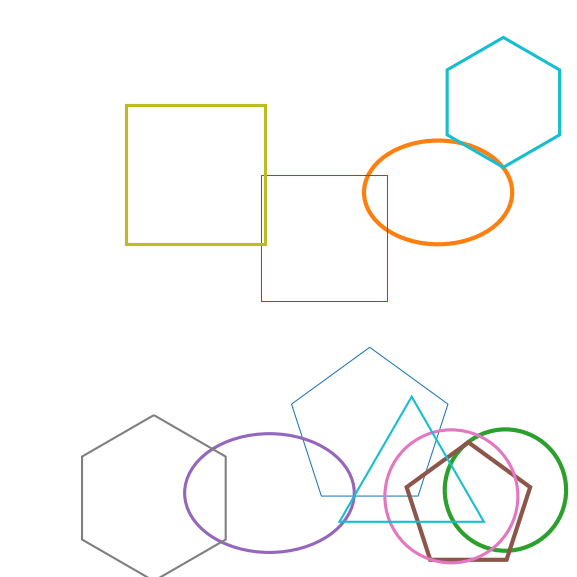[{"shape": "pentagon", "thickness": 0.5, "radius": 0.71, "center": [0.64, 0.255]}, {"shape": "oval", "thickness": 2, "radius": 0.64, "center": [0.759, 0.666]}, {"shape": "circle", "thickness": 2, "radius": 0.53, "center": [0.875, 0.151]}, {"shape": "square", "thickness": 0.5, "radius": 0.54, "center": [0.561, 0.587]}, {"shape": "oval", "thickness": 1.5, "radius": 0.73, "center": [0.467, 0.145]}, {"shape": "pentagon", "thickness": 2, "radius": 0.56, "center": [0.811, 0.121]}, {"shape": "circle", "thickness": 1.5, "radius": 0.58, "center": [0.782, 0.14]}, {"shape": "hexagon", "thickness": 1, "radius": 0.72, "center": [0.266, 0.137]}, {"shape": "square", "thickness": 1.5, "radius": 0.6, "center": [0.339, 0.697]}, {"shape": "triangle", "thickness": 1, "radius": 0.72, "center": [0.713, 0.168]}, {"shape": "hexagon", "thickness": 1.5, "radius": 0.56, "center": [0.872, 0.822]}]